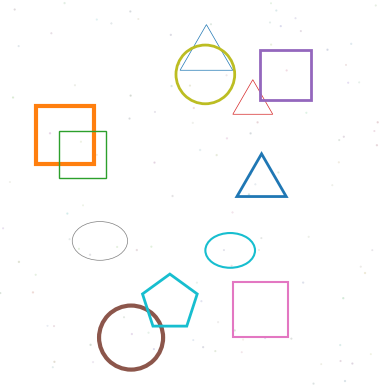[{"shape": "triangle", "thickness": 0.5, "radius": 0.4, "center": [0.536, 0.857]}, {"shape": "triangle", "thickness": 2, "radius": 0.37, "center": [0.679, 0.526]}, {"shape": "square", "thickness": 3, "radius": 0.37, "center": [0.169, 0.65]}, {"shape": "square", "thickness": 1, "radius": 0.31, "center": [0.213, 0.598]}, {"shape": "triangle", "thickness": 0.5, "radius": 0.3, "center": [0.657, 0.733]}, {"shape": "square", "thickness": 2, "radius": 0.33, "center": [0.742, 0.805]}, {"shape": "circle", "thickness": 3, "radius": 0.42, "center": [0.34, 0.123]}, {"shape": "square", "thickness": 1.5, "radius": 0.36, "center": [0.678, 0.196]}, {"shape": "oval", "thickness": 0.5, "radius": 0.36, "center": [0.26, 0.374]}, {"shape": "circle", "thickness": 2, "radius": 0.38, "center": [0.533, 0.807]}, {"shape": "oval", "thickness": 1.5, "radius": 0.32, "center": [0.598, 0.35]}, {"shape": "pentagon", "thickness": 2, "radius": 0.37, "center": [0.441, 0.213]}]